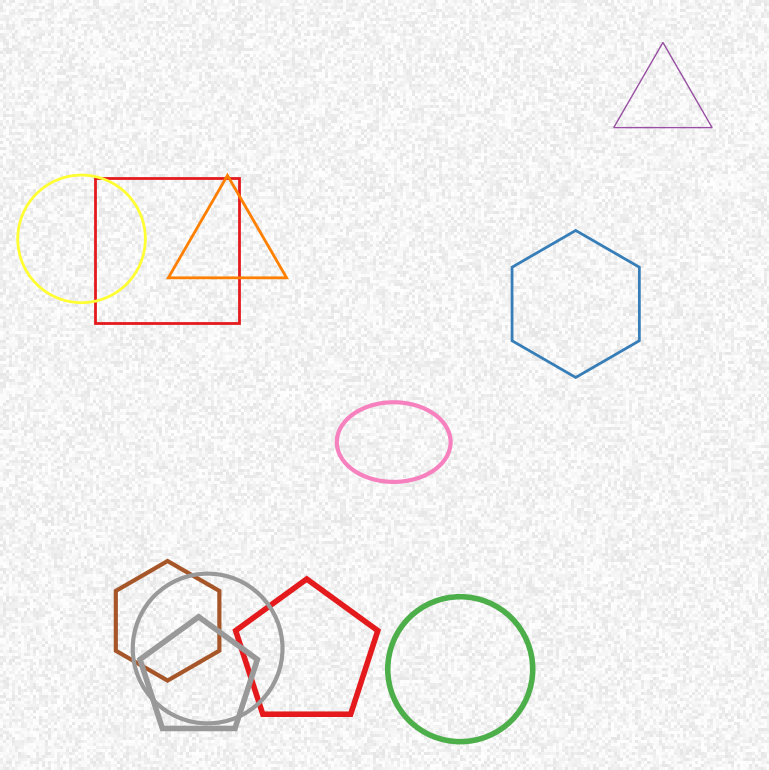[{"shape": "pentagon", "thickness": 2, "radius": 0.49, "center": [0.398, 0.151]}, {"shape": "square", "thickness": 1, "radius": 0.47, "center": [0.217, 0.675]}, {"shape": "hexagon", "thickness": 1, "radius": 0.48, "center": [0.748, 0.605]}, {"shape": "circle", "thickness": 2, "radius": 0.47, "center": [0.598, 0.131]}, {"shape": "triangle", "thickness": 0.5, "radius": 0.37, "center": [0.861, 0.871]}, {"shape": "triangle", "thickness": 1, "radius": 0.44, "center": [0.295, 0.684]}, {"shape": "circle", "thickness": 1, "radius": 0.41, "center": [0.106, 0.69]}, {"shape": "hexagon", "thickness": 1.5, "radius": 0.39, "center": [0.218, 0.194]}, {"shape": "oval", "thickness": 1.5, "radius": 0.37, "center": [0.511, 0.426]}, {"shape": "pentagon", "thickness": 2, "radius": 0.4, "center": [0.258, 0.119]}, {"shape": "circle", "thickness": 1.5, "radius": 0.49, "center": [0.27, 0.158]}]